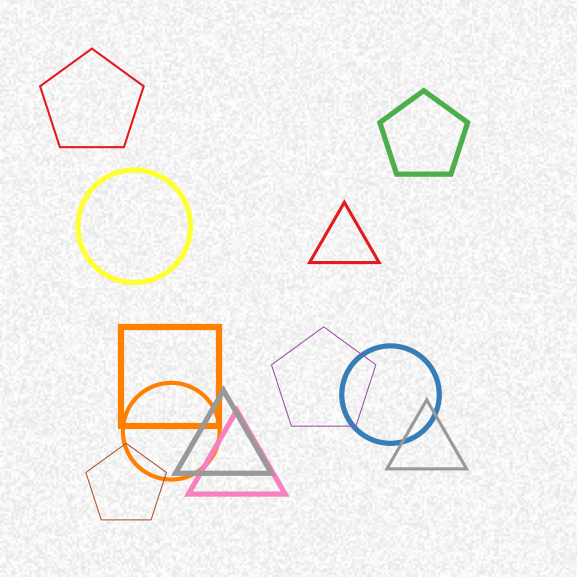[{"shape": "triangle", "thickness": 1.5, "radius": 0.35, "center": [0.596, 0.579]}, {"shape": "pentagon", "thickness": 1, "radius": 0.47, "center": [0.159, 0.821]}, {"shape": "circle", "thickness": 2.5, "radius": 0.42, "center": [0.676, 0.316]}, {"shape": "pentagon", "thickness": 2.5, "radius": 0.4, "center": [0.734, 0.762]}, {"shape": "pentagon", "thickness": 0.5, "radius": 0.48, "center": [0.56, 0.338]}, {"shape": "square", "thickness": 3, "radius": 0.43, "center": [0.295, 0.347]}, {"shape": "circle", "thickness": 2, "radius": 0.42, "center": [0.297, 0.252]}, {"shape": "circle", "thickness": 2.5, "radius": 0.49, "center": [0.232, 0.607]}, {"shape": "pentagon", "thickness": 0.5, "radius": 0.37, "center": [0.218, 0.158]}, {"shape": "triangle", "thickness": 2.5, "radius": 0.48, "center": [0.41, 0.192]}, {"shape": "triangle", "thickness": 2.5, "radius": 0.48, "center": [0.387, 0.228]}, {"shape": "triangle", "thickness": 1.5, "radius": 0.4, "center": [0.739, 0.227]}]